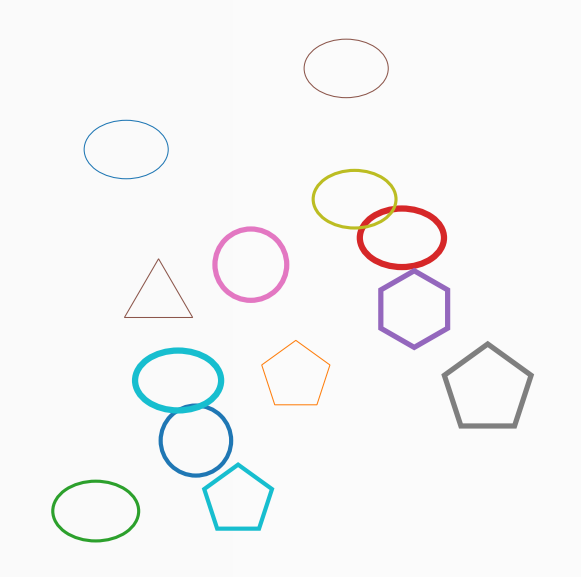[{"shape": "circle", "thickness": 2, "radius": 0.3, "center": [0.337, 0.236]}, {"shape": "oval", "thickness": 0.5, "radius": 0.36, "center": [0.217, 0.74]}, {"shape": "pentagon", "thickness": 0.5, "radius": 0.31, "center": [0.509, 0.348]}, {"shape": "oval", "thickness": 1.5, "radius": 0.37, "center": [0.165, 0.114]}, {"shape": "oval", "thickness": 3, "radius": 0.36, "center": [0.691, 0.587]}, {"shape": "hexagon", "thickness": 2.5, "radius": 0.33, "center": [0.713, 0.464]}, {"shape": "oval", "thickness": 0.5, "radius": 0.36, "center": [0.596, 0.881]}, {"shape": "triangle", "thickness": 0.5, "radius": 0.34, "center": [0.273, 0.483]}, {"shape": "circle", "thickness": 2.5, "radius": 0.31, "center": [0.432, 0.541]}, {"shape": "pentagon", "thickness": 2.5, "radius": 0.39, "center": [0.839, 0.325]}, {"shape": "oval", "thickness": 1.5, "radius": 0.36, "center": [0.61, 0.654]}, {"shape": "oval", "thickness": 3, "radius": 0.37, "center": [0.306, 0.34]}, {"shape": "pentagon", "thickness": 2, "radius": 0.31, "center": [0.41, 0.133]}]